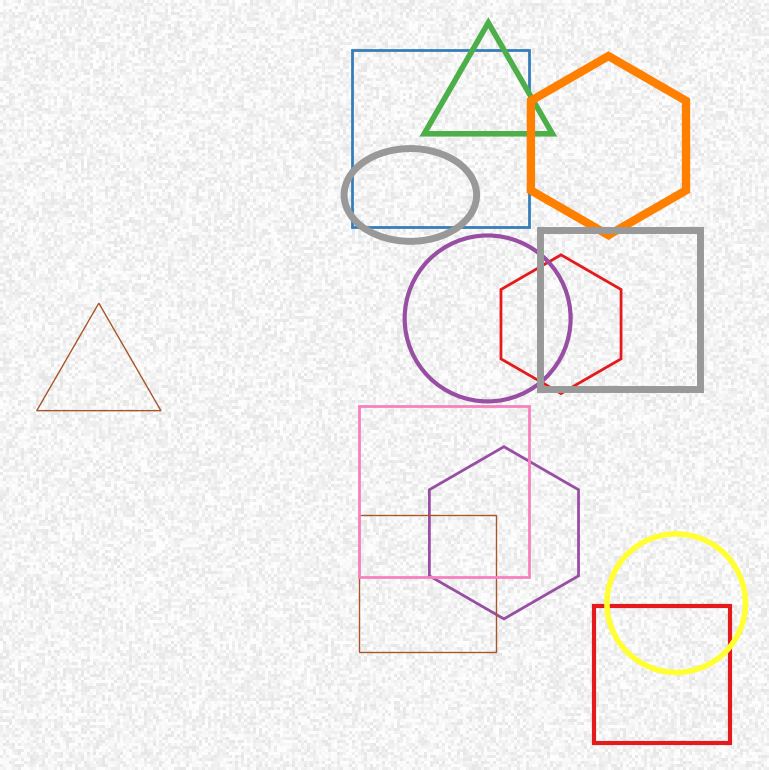[{"shape": "square", "thickness": 1.5, "radius": 0.44, "center": [0.86, 0.125]}, {"shape": "hexagon", "thickness": 1, "radius": 0.45, "center": [0.729, 0.579]}, {"shape": "square", "thickness": 1, "radius": 0.58, "center": [0.572, 0.82]}, {"shape": "triangle", "thickness": 2, "radius": 0.48, "center": [0.634, 0.874]}, {"shape": "hexagon", "thickness": 1, "radius": 0.56, "center": [0.654, 0.308]}, {"shape": "circle", "thickness": 1.5, "radius": 0.54, "center": [0.633, 0.586]}, {"shape": "hexagon", "thickness": 3, "radius": 0.58, "center": [0.79, 0.811]}, {"shape": "circle", "thickness": 2, "radius": 0.45, "center": [0.878, 0.217]}, {"shape": "triangle", "thickness": 0.5, "radius": 0.47, "center": [0.128, 0.513]}, {"shape": "square", "thickness": 0.5, "radius": 0.44, "center": [0.555, 0.243]}, {"shape": "square", "thickness": 1, "radius": 0.55, "center": [0.577, 0.362]}, {"shape": "oval", "thickness": 2.5, "radius": 0.43, "center": [0.533, 0.747]}, {"shape": "square", "thickness": 2.5, "radius": 0.52, "center": [0.805, 0.598]}]